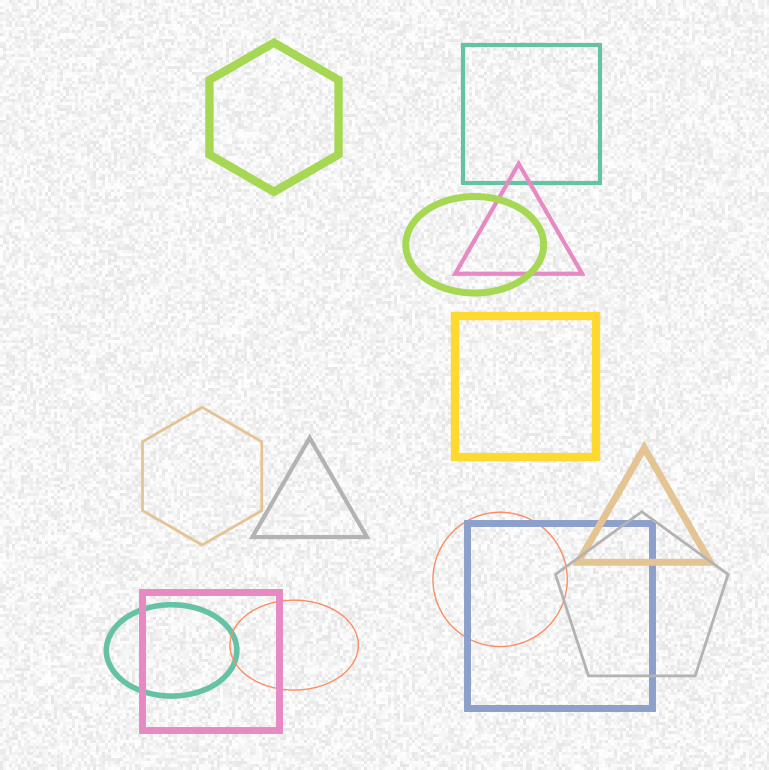[{"shape": "square", "thickness": 1.5, "radius": 0.45, "center": [0.69, 0.852]}, {"shape": "oval", "thickness": 2, "radius": 0.42, "center": [0.223, 0.155]}, {"shape": "oval", "thickness": 0.5, "radius": 0.42, "center": [0.382, 0.162]}, {"shape": "circle", "thickness": 0.5, "radius": 0.44, "center": [0.649, 0.248]}, {"shape": "square", "thickness": 2.5, "radius": 0.6, "center": [0.726, 0.201]}, {"shape": "triangle", "thickness": 1.5, "radius": 0.48, "center": [0.674, 0.692]}, {"shape": "square", "thickness": 2.5, "radius": 0.44, "center": [0.274, 0.142]}, {"shape": "hexagon", "thickness": 3, "radius": 0.48, "center": [0.356, 0.848]}, {"shape": "oval", "thickness": 2.5, "radius": 0.45, "center": [0.616, 0.682]}, {"shape": "square", "thickness": 3, "radius": 0.46, "center": [0.682, 0.499]}, {"shape": "triangle", "thickness": 2.5, "radius": 0.5, "center": [0.837, 0.319]}, {"shape": "hexagon", "thickness": 1, "radius": 0.45, "center": [0.263, 0.382]}, {"shape": "triangle", "thickness": 1.5, "radius": 0.43, "center": [0.402, 0.345]}, {"shape": "pentagon", "thickness": 1, "radius": 0.59, "center": [0.833, 0.218]}]